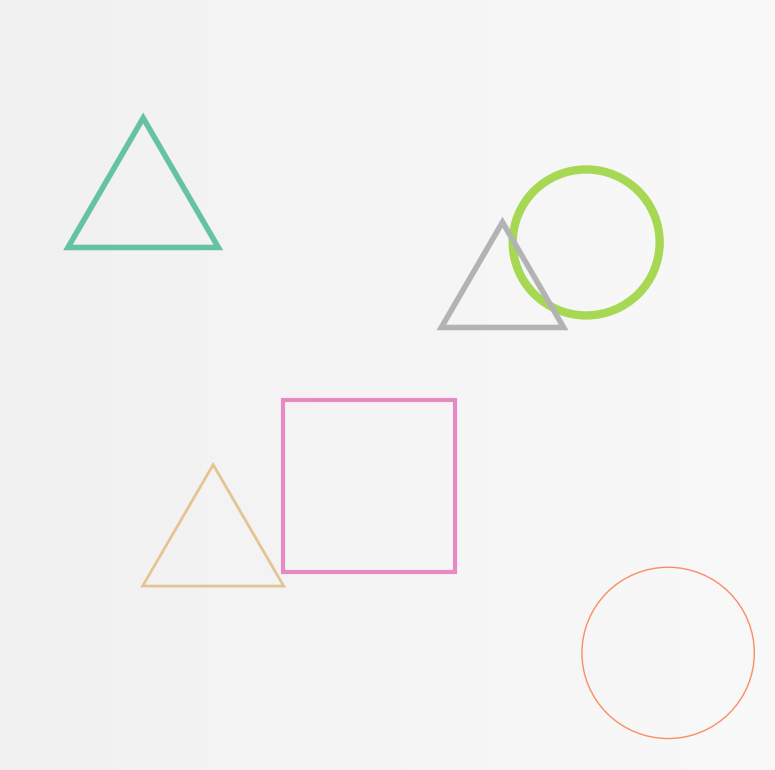[{"shape": "triangle", "thickness": 2, "radius": 0.56, "center": [0.185, 0.735]}, {"shape": "circle", "thickness": 0.5, "radius": 0.56, "center": [0.862, 0.152]}, {"shape": "square", "thickness": 1.5, "radius": 0.56, "center": [0.476, 0.369]}, {"shape": "circle", "thickness": 3, "radius": 0.47, "center": [0.756, 0.685]}, {"shape": "triangle", "thickness": 1, "radius": 0.53, "center": [0.275, 0.291]}, {"shape": "triangle", "thickness": 2, "radius": 0.46, "center": [0.648, 0.62]}]